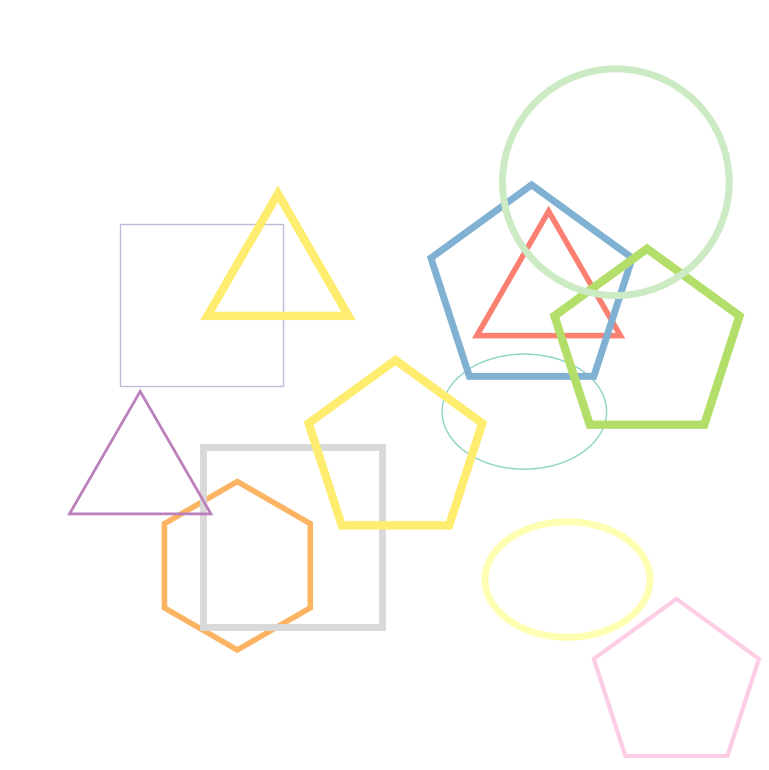[{"shape": "oval", "thickness": 0.5, "radius": 0.53, "center": [0.681, 0.465]}, {"shape": "oval", "thickness": 2.5, "radius": 0.54, "center": [0.737, 0.247]}, {"shape": "square", "thickness": 0.5, "radius": 0.53, "center": [0.261, 0.604]}, {"shape": "triangle", "thickness": 2, "radius": 0.54, "center": [0.712, 0.618]}, {"shape": "pentagon", "thickness": 2.5, "radius": 0.69, "center": [0.69, 0.622]}, {"shape": "hexagon", "thickness": 2, "radius": 0.55, "center": [0.308, 0.265]}, {"shape": "pentagon", "thickness": 3, "radius": 0.63, "center": [0.84, 0.551]}, {"shape": "pentagon", "thickness": 1.5, "radius": 0.56, "center": [0.878, 0.109]}, {"shape": "square", "thickness": 2.5, "radius": 0.58, "center": [0.38, 0.302]}, {"shape": "triangle", "thickness": 1, "radius": 0.53, "center": [0.182, 0.386]}, {"shape": "circle", "thickness": 2.5, "radius": 0.74, "center": [0.8, 0.763]}, {"shape": "triangle", "thickness": 3, "radius": 0.53, "center": [0.361, 0.643]}, {"shape": "pentagon", "thickness": 3, "radius": 0.59, "center": [0.514, 0.414]}]